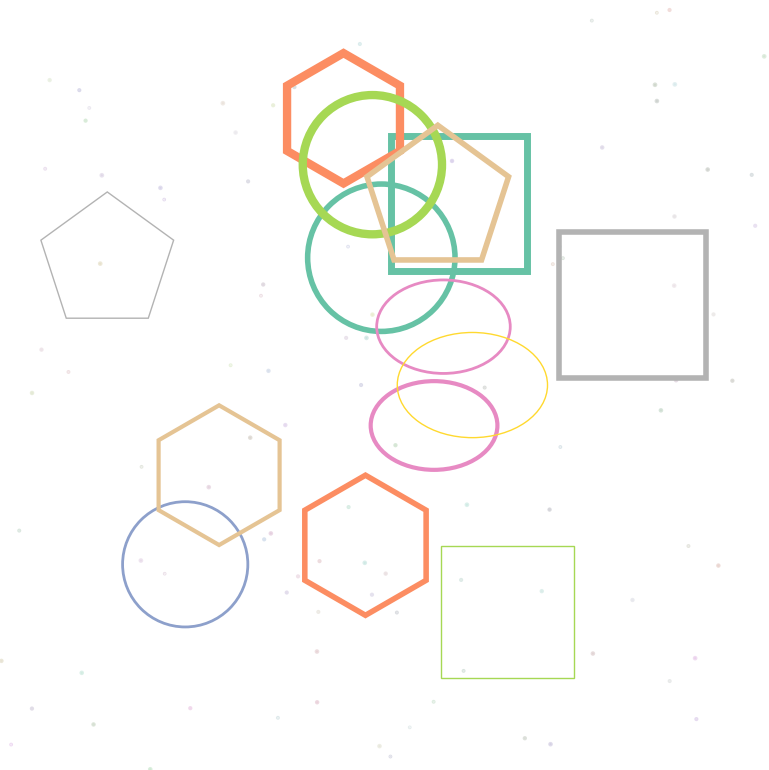[{"shape": "circle", "thickness": 2, "radius": 0.48, "center": [0.495, 0.665]}, {"shape": "square", "thickness": 2.5, "radius": 0.44, "center": [0.596, 0.736]}, {"shape": "hexagon", "thickness": 2, "radius": 0.45, "center": [0.475, 0.292]}, {"shape": "hexagon", "thickness": 3, "radius": 0.42, "center": [0.446, 0.846]}, {"shape": "circle", "thickness": 1, "radius": 0.41, "center": [0.241, 0.267]}, {"shape": "oval", "thickness": 1.5, "radius": 0.41, "center": [0.564, 0.447]}, {"shape": "oval", "thickness": 1, "radius": 0.43, "center": [0.576, 0.576]}, {"shape": "square", "thickness": 0.5, "radius": 0.43, "center": [0.659, 0.205]}, {"shape": "circle", "thickness": 3, "radius": 0.45, "center": [0.484, 0.786]}, {"shape": "oval", "thickness": 0.5, "radius": 0.49, "center": [0.613, 0.5]}, {"shape": "pentagon", "thickness": 2, "radius": 0.48, "center": [0.569, 0.741]}, {"shape": "hexagon", "thickness": 1.5, "radius": 0.45, "center": [0.285, 0.383]}, {"shape": "pentagon", "thickness": 0.5, "radius": 0.45, "center": [0.139, 0.66]}, {"shape": "square", "thickness": 2, "radius": 0.48, "center": [0.822, 0.604]}]